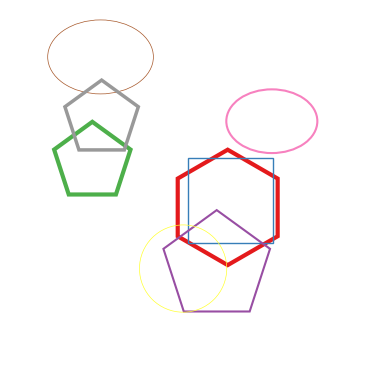[{"shape": "hexagon", "thickness": 3, "radius": 0.75, "center": [0.591, 0.461]}, {"shape": "square", "thickness": 1, "radius": 0.55, "center": [0.599, 0.479]}, {"shape": "pentagon", "thickness": 3, "radius": 0.52, "center": [0.24, 0.579]}, {"shape": "pentagon", "thickness": 1.5, "radius": 0.73, "center": [0.563, 0.309]}, {"shape": "circle", "thickness": 0.5, "radius": 0.57, "center": [0.476, 0.302]}, {"shape": "oval", "thickness": 0.5, "radius": 0.69, "center": [0.261, 0.852]}, {"shape": "oval", "thickness": 1.5, "radius": 0.59, "center": [0.706, 0.685]}, {"shape": "pentagon", "thickness": 2.5, "radius": 0.5, "center": [0.264, 0.692]}]